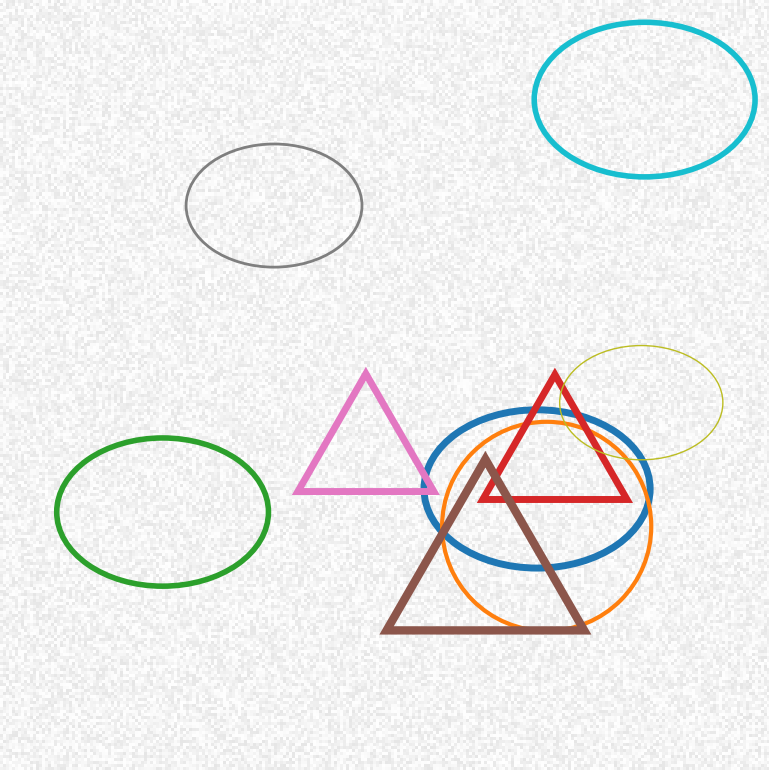[{"shape": "oval", "thickness": 2.5, "radius": 0.73, "center": [0.697, 0.365]}, {"shape": "circle", "thickness": 1.5, "radius": 0.68, "center": [0.71, 0.316]}, {"shape": "oval", "thickness": 2, "radius": 0.69, "center": [0.211, 0.335]}, {"shape": "triangle", "thickness": 2.5, "radius": 0.54, "center": [0.721, 0.405]}, {"shape": "triangle", "thickness": 3, "radius": 0.74, "center": [0.63, 0.255]}, {"shape": "triangle", "thickness": 2.5, "radius": 0.51, "center": [0.475, 0.413]}, {"shape": "oval", "thickness": 1, "radius": 0.57, "center": [0.356, 0.733]}, {"shape": "oval", "thickness": 0.5, "radius": 0.53, "center": [0.833, 0.477]}, {"shape": "oval", "thickness": 2, "radius": 0.72, "center": [0.837, 0.871]}]